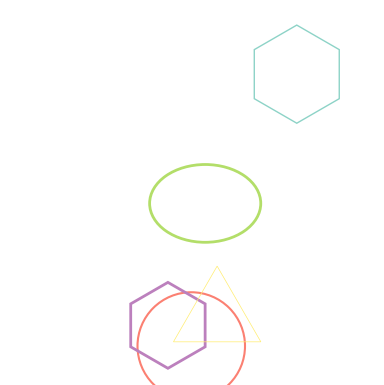[{"shape": "hexagon", "thickness": 1, "radius": 0.64, "center": [0.771, 0.807]}, {"shape": "circle", "thickness": 1.5, "radius": 0.7, "center": [0.497, 0.101]}, {"shape": "oval", "thickness": 2, "radius": 0.72, "center": [0.533, 0.472]}, {"shape": "hexagon", "thickness": 2, "radius": 0.56, "center": [0.436, 0.155]}, {"shape": "triangle", "thickness": 0.5, "radius": 0.66, "center": [0.564, 0.178]}]